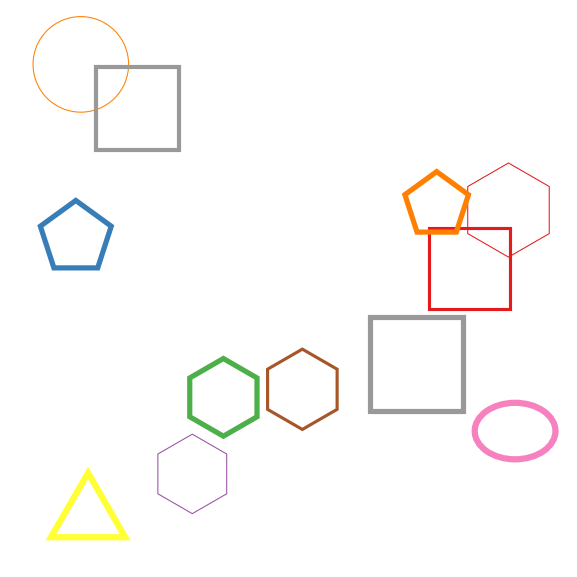[{"shape": "square", "thickness": 1.5, "radius": 0.35, "center": [0.813, 0.534]}, {"shape": "hexagon", "thickness": 0.5, "radius": 0.41, "center": [0.881, 0.635]}, {"shape": "pentagon", "thickness": 2.5, "radius": 0.32, "center": [0.131, 0.587]}, {"shape": "hexagon", "thickness": 2.5, "radius": 0.34, "center": [0.387, 0.311]}, {"shape": "hexagon", "thickness": 0.5, "radius": 0.34, "center": [0.333, 0.179]}, {"shape": "circle", "thickness": 0.5, "radius": 0.41, "center": [0.14, 0.888]}, {"shape": "pentagon", "thickness": 2.5, "radius": 0.29, "center": [0.756, 0.644]}, {"shape": "triangle", "thickness": 3, "radius": 0.37, "center": [0.153, 0.106]}, {"shape": "hexagon", "thickness": 1.5, "radius": 0.35, "center": [0.524, 0.325]}, {"shape": "oval", "thickness": 3, "radius": 0.35, "center": [0.892, 0.253]}, {"shape": "square", "thickness": 2.5, "radius": 0.41, "center": [0.721, 0.369]}, {"shape": "square", "thickness": 2, "radius": 0.36, "center": [0.238, 0.812]}]